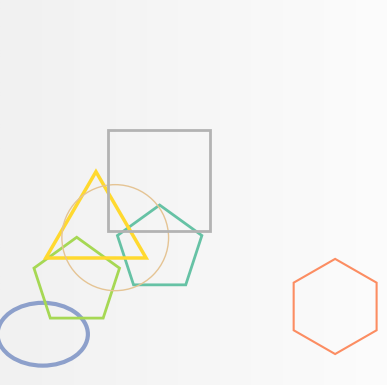[{"shape": "pentagon", "thickness": 2, "radius": 0.57, "center": [0.412, 0.353]}, {"shape": "hexagon", "thickness": 1.5, "radius": 0.62, "center": [0.865, 0.204]}, {"shape": "oval", "thickness": 3, "radius": 0.58, "center": [0.11, 0.132]}, {"shape": "pentagon", "thickness": 2, "radius": 0.58, "center": [0.198, 0.268]}, {"shape": "triangle", "thickness": 2.5, "radius": 0.75, "center": [0.248, 0.405]}, {"shape": "circle", "thickness": 1, "radius": 0.69, "center": [0.297, 0.383]}, {"shape": "square", "thickness": 2, "radius": 0.65, "center": [0.41, 0.531]}]